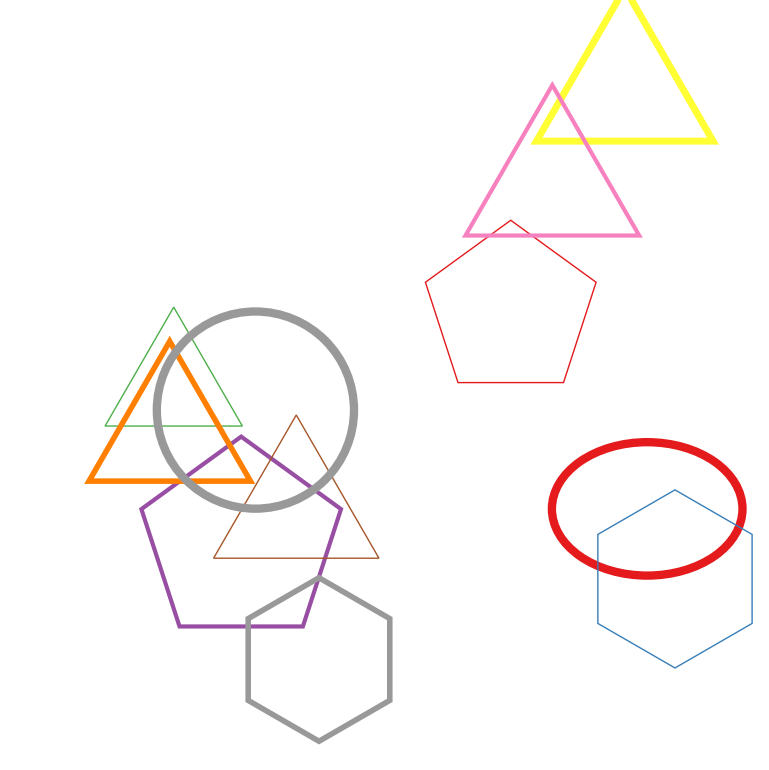[{"shape": "pentagon", "thickness": 0.5, "radius": 0.58, "center": [0.663, 0.597]}, {"shape": "oval", "thickness": 3, "radius": 0.62, "center": [0.841, 0.339]}, {"shape": "hexagon", "thickness": 0.5, "radius": 0.58, "center": [0.877, 0.248]}, {"shape": "triangle", "thickness": 0.5, "radius": 0.51, "center": [0.226, 0.498]}, {"shape": "pentagon", "thickness": 1.5, "radius": 0.68, "center": [0.313, 0.297]}, {"shape": "triangle", "thickness": 2, "radius": 0.61, "center": [0.22, 0.436]}, {"shape": "triangle", "thickness": 2.5, "radius": 0.66, "center": [0.811, 0.883]}, {"shape": "triangle", "thickness": 0.5, "radius": 0.62, "center": [0.385, 0.337]}, {"shape": "triangle", "thickness": 1.5, "radius": 0.65, "center": [0.717, 0.759]}, {"shape": "circle", "thickness": 3, "radius": 0.64, "center": [0.332, 0.467]}, {"shape": "hexagon", "thickness": 2, "radius": 0.53, "center": [0.414, 0.143]}]